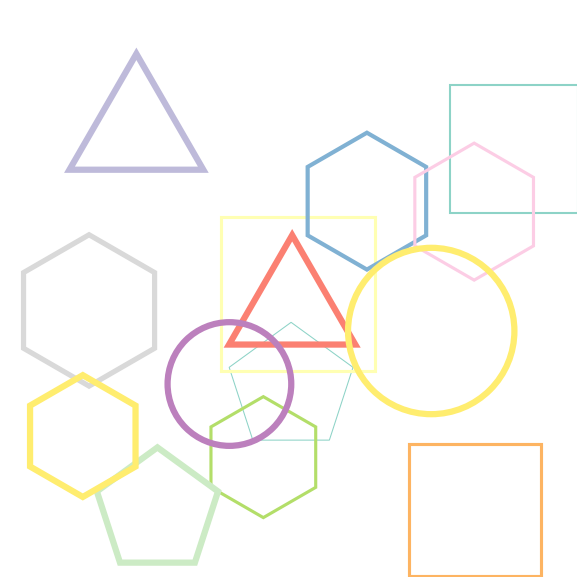[{"shape": "pentagon", "thickness": 0.5, "radius": 0.56, "center": [0.504, 0.328]}, {"shape": "square", "thickness": 1, "radius": 0.55, "center": [0.89, 0.741]}, {"shape": "square", "thickness": 1.5, "radius": 0.67, "center": [0.517, 0.49]}, {"shape": "triangle", "thickness": 3, "radius": 0.67, "center": [0.236, 0.772]}, {"shape": "triangle", "thickness": 3, "radius": 0.63, "center": [0.506, 0.466]}, {"shape": "hexagon", "thickness": 2, "radius": 0.59, "center": [0.635, 0.651]}, {"shape": "square", "thickness": 1.5, "radius": 0.57, "center": [0.822, 0.116]}, {"shape": "hexagon", "thickness": 1.5, "radius": 0.52, "center": [0.456, 0.208]}, {"shape": "hexagon", "thickness": 1.5, "radius": 0.59, "center": [0.821, 0.633]}, {"shape": "hexagon", "thickness": 2.5, "radius": 0.66, "center": [0.154, 0.462]}, {"shape": "circle", "thickness": 3, "radius": 0.54, "center": [0.397, 0.334]}, {"shape": "pentagon", "thickness": 3, "radius": 0.55, "center": [0.273, 0.114]}, {"shape": "circle", "thickness": 3, "radius": 0.72, "center": [0.747, 0.426]}, {"shape": "hexagon", "thickness": 3, "radius": 0.53, "center": [0.143, 0.244]}]